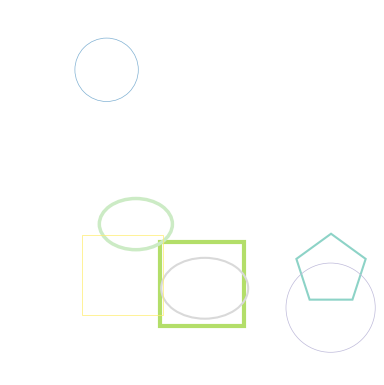[{"shape": "pentagon", "thickness": 1.5, "radius": 0.47, "center": [0.86, 0.298]}, {"shape": "circle", "thickness": 0.5, "radius": 0.58, "center": [0.859, 0.201]}, {"shape": "circle", "thickness": 0.5, "radius": 0.41, "center": [0.277, 0.819]}, {"shape": "square", "thickness": 3, "radius": 0.54, "center": [0.525, 0.262]}, {"shape": "oval", "thickness": 1.5, "radius": 0.56, "center": [0.532, 0.251]}, {"shape": "oval", "thickness": 2.5, "radius": 0.47, "center": [0.353, 0.418]}, {"shape": "square", "thickness": 0.5, "radius": 0.52, "center": [0.319, 0.285]}]